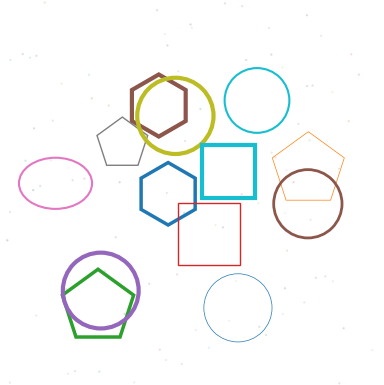[{"shape": "hexagon", "thickness": 2.5, "radius": 0.41, "center": [0.437, 0.497]}, {"shape": "circle", "thickness": 0.5, "radius": 0.44, "center": [0.618, 0.2]}, {"shape": "pentagon", "thickness": 0.5, "radius": 0.49, "center": [0.801, 0.56]}, {"shape": "pentagon", "thickness": 2.5, "radius": 0.49, "center": [0.255, 0.203]}, {"shape": "square", "thickness": 1, "radius": 0.41, "center": [0.542, 0.392]}, {"shape": "circle", "thickness": 3, "radius": 0.49, "center": [0.262, 0.245]}, {"shape": "hexagon", "thickness": 3, "radius": 0.4, "center": [0.412, 0.726]}, {"shape": "circle", "thickness": 2, "radius": 0.44, "center": [0.8, 0.471]}, {"shape": "oval", "thickness": 1.5, "radius": 0.47, "center": [0.144, 0.524]}, {"shape": "pentagon", "thickness": 1, "radius": 0.35, "center": [0.318, 0.627]}, {"shape": "circle", "thickness": 3, "radius": 0.5, "center": [0.456, 0.699]}, {"shape": "square", "thickness": 3, "radius": 0.35, "center": [0.593, 0.554]}, {"shape": "circle", "thickness": 1.5, "radius": 0.42, "center": [0.668, 0.739]}]